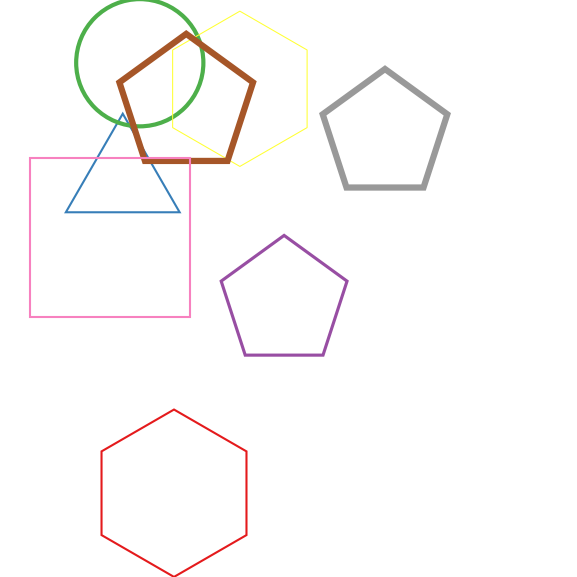[{"shape": "hexagon", "thickness": 1, "radius": 0.72, "center": [0.301, 0.145]}, {"shape": "triangle", "thickness": 1, "radius": 0.57, "center": [0.213, 0.688]}, {"shape": "circle", "thickness": 2, "radius": 0.55, "center": [0.242, 0.89]}, {"shape": "pentagon", "thickness": 1.5, "radius": 0.57, "center": [0.492, 0.477]}, {"shape": "hexagon", "thickness": 0.5, "radius": 0.67, "center": [0.415, 0.845]}, {"shape": "pentagon", "thickness": 3, "radius": 0.61, "center": [0.322, 0.819]}, {"shape": "square", "thickness": 1, "radius": 0.69, "center": [0.191, 0.588]}, {"shape": "pentagon", "thickness": 3, "radius": 0.57, "center": [0.667, 0.766]}]